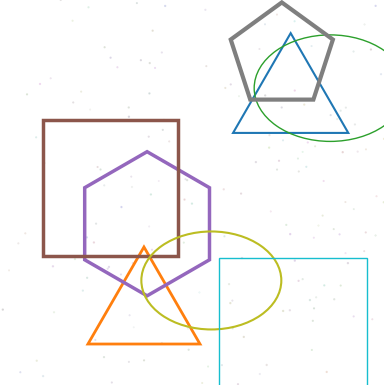[{"shape": "triangle", "thickness": 1.5, "radius": 0.86, "center": [0.755, 0.741]}, {"shape": "triangle", "thickness": 2, "radius": 0.84, "center": [0.374, 0.19]}, {"shape": "oval", "thickness": 1, "radius": 0.99, "center": [0.858, 0.771]}, {"shape": "hexagon", "thickness": 2.5, "radius": 0.94, "center": [0.382, 0.419]}, {"shape": "square", "thickness": 2.5, "radius": 0.88, "center": [0.287, 0.512]}, {"shape": "pentagon", "thickness": 3, "radius": 0.7, "center": [0.732, 0.854]}, {"shape": "oval", "thickness": 1.5, "radius": 0.91, "center": [0.549, 0.272]}, {"shape": "square", "thickness": 1, "radius": 0.96, "center": [0.762, 0.138]}]